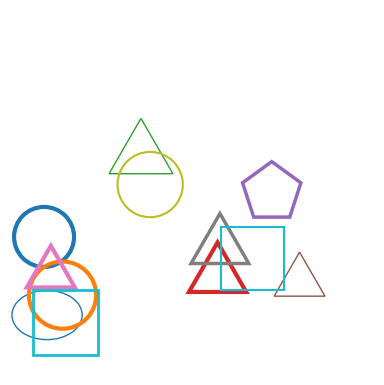[{"shape": "oval", "thickness": 1, "radius": 0.46, "center": [0.122, 0.182]}, {"shape": "circle", "thickness": 3, "radius": 0.39, "center": [0.114, 0.385]}, {"shape": "circle", "thickness": 3, "radius": 0.44, "center": [0.162, 0.233]}, {"shape": "triangle", "thickness": 1, "radius": 0.48, "center": [0.366, 0.597]}, {"shape": "triangle", "thickness": 3, "radius": 0.43, "center": [0.565, 0.285]}, {"shape": "pentagon", "thickness": 2.5, "radius": 0.4, "center": [0.706, 0.501]}, {"shape": "triangle", "thickness": 1, "radius": 0.38, "center": [0.778, 0.269]}, {"shape": "triangle", "thickness": 3, "radius": 0.36, "center": [0.132, 0.289]}, {"shape": "triangle", "thickness": 2.5, "radius": 0.43, "center": [0.571, 0.359]}, {"shape": "circle", "thickness": 1.5, "radius": 0.42, "center": [0.39, 0.521]}, {"shape": "square", "thickness": 2, "radius": 0.42, "center": [0.171, 0.164]}, {"shape": "square", "thickness": 1.5, "radius": 0.41, "center": [0.656, 0.328]}]